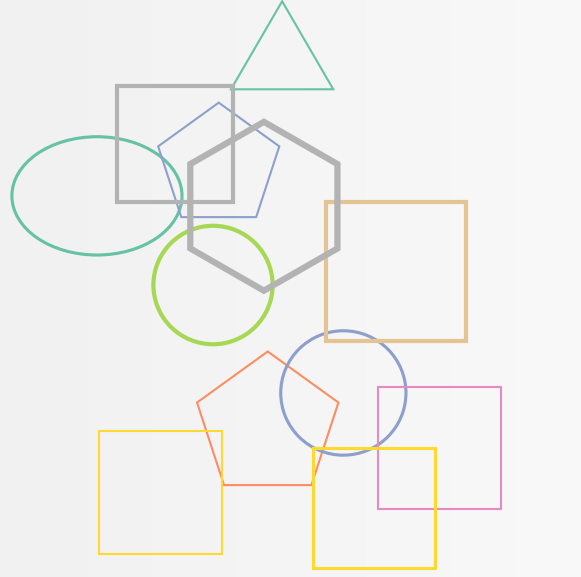[{"shape": "triangle", "thickness": 1, "radius": 0.51, "center": [0.485, 0.895]}, {"shape": "oval", "thickness": 1.5, "radius": 0.73, "center": [0.167, 0.66]}, {"shape": "pentagon", "thickness": 1, "radius": 0.64, "center": [0.461, 0.263]}, {"shape": "circle", "thickness": 1.5, "radius": 0.54, "center": [0.591, 0.319]}, {"shape": "pentagon", "thickness": 1, "radius": 0.55, "center": [0.376, 0.712]}, {"shape": "square", "thickness": 1, "radius": 0.53, "center": [0.756, 0.223]}, {"shape": "circle", "thickness": 2, "radius": 0.51, "center": [0.366, 0.506]}, {"shape": "square", "thickness": 1.5, "radius": 0.52, "center": [0.644, 0.12]}, {"shape": "square", "thickness": 1, "radius": 0.53, "center": [0.276, 0.146]}, {"shape": "square", "thickness": 2, "radius": 0.6, "center": [0.681, 0.529]}, {"shape": "square", "thickness": 2, "radius": 0.5, "center": [0.301, 0.75]}, {"shape": "hexagon", "thickness": 3, "radius": 0.73, "center": [0.454, 0.642]}]